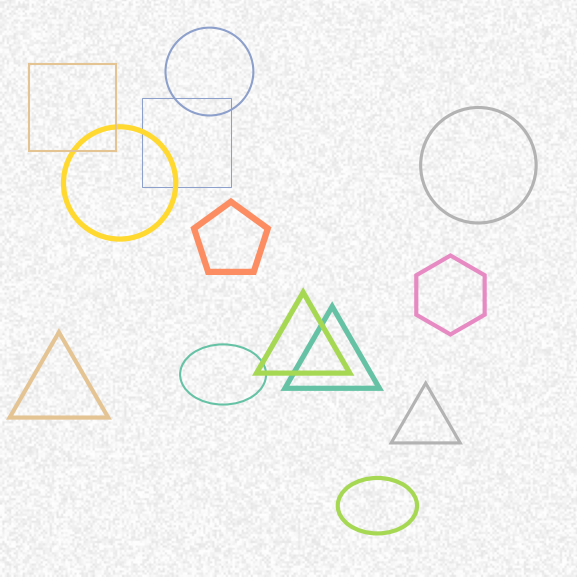[{"shape": "oval", "thickness": 1, "radius": 0.37, "center": [0.386, 0.351]}, {"shape": "triangle", "thickness": 2.5, "radius": 0.47, "center": [0.575, 0.374]}, {"shape": "pentagon", "thickness": 3, "radius": 0.34, "center": [0.4, 0.583]}, {"shape": "square", "thickness": 0.5, "radius": 0.39, "center": [0.322, 0.752]}, {"shape": "circle", "thickness": 1, "radius": 0.38, "center": [0.363, 0.875]}, {"shape": "hexagon", "thickness": 2, "radius": 0.34, "center": [0.78, 0.488]}, {"shape": "oval", "thickness": 2, "radius": 0.34, "center": [0.654, 0.123]}, {"shape": "triangle", "thickness": 2.5, "radius": 0.47, "center": [0.525, 0.4]}, {"shape": "circle", "thickness": 2.5, "radius": 0.49, "center": [0.207, 0.682]}, {"shape": "triangle", "thickness": 2, "radius": 0.49, "center": [0.102, 0.325]}, {"shape": "square", "thickness": 1, "radius": 0.38, "center": [0.126, 0.813]}, {"shape": "triangle", "thickness": 1.5, "radius": 0.35, "center": [0.737, 0.267]}, {"shape": "circle", "thickness": 1.5, "radius": 0.5, "center": [0.828, 0.713]}]